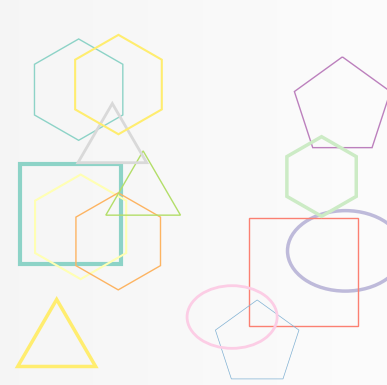[{"shape": "hexagon", "thickness": 1, "radius": 0.66, "center": [0.203, 0.767]}, {"shape": "square", "thickness": 3, "radius": 0.65, "center": [0.183, 0.444]}, {"shape": "hexagon", "thickness": 1.5, "radius": 0.68, "center": [0.208, 0.411]}, {"shape": "oval", "thickness": 2.5, "radius": 0.75, "center": [0.891, 0.348]}, {"shape": "square", "thickness": 1, "radius": 0.7, "center": [0.782, 0.293]}, {"shape": "pentagon", "thickness": 0.5, "radius": 0.57, "center": [0.664, 0.108]}, {"shape": "hexagon", "thickness": 1, "radius": 0.63, "center": [0.305, 0.373]}, {"shape": "triangle", "thickness": 1, "radius": 0.56, "center": [0.369, 0.497]}, {"shape": "oval", "thickness": 2, "radius": 0.58, "center": [0.599, 0.177]}, {"shape": "triangle", "thickness": 2, "radius": 0.51, "center": [0.29, 0.629]}, {"shape": "pentagon", "thickness": 1, "radius": 0.65, "center": [0.884, 0.722]}, {"shape": "hexagon", "thickness": 2.5, "radius": 0.52, "center": [0.83, 0.542]}, {"shape": "triangle", "thickness": 2.5, "radius": 0.58, "center": [0.146, 0.106]}, {"shape": "hexagon", "thickness": 1.5, "radius": 0.65, "center": [0.306, 0.78]}]